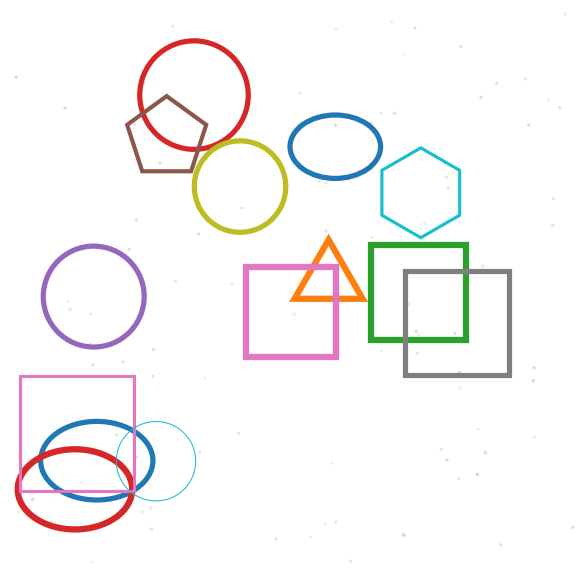[{"shape": "oval", "thickness": 2.5, "radius": 0.49, "center": [0.168, 0.201]}, {"shape": "oval", "thickness": 2.5, "radius": 0.39, "center": [0.581, 0.745]}, {"shape": "triangle", "thickness": 3, "radius": 0.34, "center": [0.569, 0.516]}, {"shape": "square", "thickness": 3, "radius": 0.41, "center": [0.724, 0.493]}, {"shape": "oval", "thickness": 3, "radius": 0.5, "center": [0.13, 0.152]}, {"shape": "circle", "thickness": 2.5, "radius": 0.47, "center": [0.336, 0.834]}, {"shape": "circle", "thickness": 2.5, "radius": 0.44, "center": [0.162, 0.486]}, {"shape": "pentagon", "thickness": 2, "radius": 0.36, "center": [0.289, 0.761]}, {"shape": "square", "thickness": 3, "radius": 0.39, "center": [0.504, 0.459]}, {"shape": "square", "thickness": 1.5, "radius": 0.49, "center": [0.133, 0.248]}, {"shape": "square", "thickness": 2.5, "radius": 0.45, "center": [0.791, 0.44]}, {"shape": "circle", "thickness": 2.5, "radius": 0.4, "center": [0.416, 0.676]}, {"shape": "circle", "thickness": 0.5, "radius": 0.34, "center": [0.27, 0.201]}, {"shape": "hexagon", "thickness": 1.5, "radius": 0.39, "center": [0.729, 0.665]}]